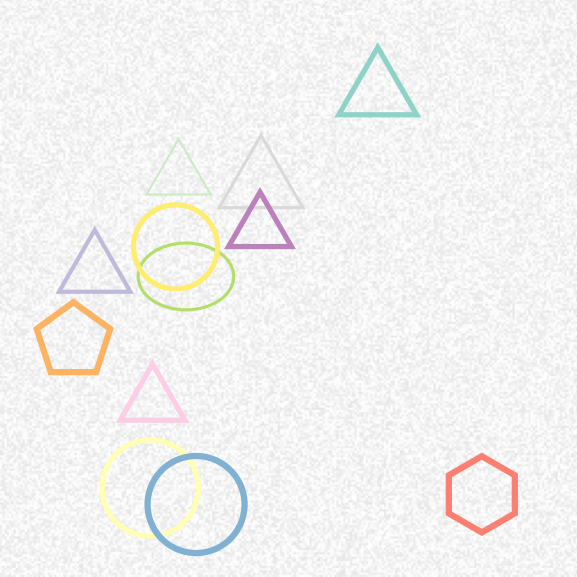[{"shape": "triangle", "thickness": 2.5, "radius": 0.39, "center": [0.654, 0.839]}, {"shape": "circle", "thickness": 2.5, "radius": 0.42, "center": [0.26, 0.154]}, {"shape": "triangle", "thickness": 2, "radius": 0.36, "center": [0.164, 0.53]}, {"shape": "hexagon", "thickness": 3, "radius": 0.33, "center": [0.834, 0.143]}, {"shape": "circle", "thickness": 3, "radius": 0.42, "center": [0.339, 0.126]}, {"shape": "pentagon", "thickness": 3, "radius": 0.33, "center": [0.127, 0.409]}, {"shape": "oval", "thickness": 1.5, "radius": 0.41, "center": [0.322, 0.52]}, {"shape": "triangle", "thickness": 2.5, "radius": 0.32, "center": [0.264, 0.304]}, {"shape": "triangle", "thickness": 1.5, "radius": 0.42, "center": [0.452, 0.681]}, {"shape": "triangle", "thickness": 2.5, "radius": 0.31, "center": [0.45, 0.604]}, {"shape": "triangle", "thickness": 1, "radius": 0.32, "center": [0.309, 0.694]}, {"shape": "circle", "thickness": 2.5, "radius": 0.36, "center": [0.304, 0.572]}]